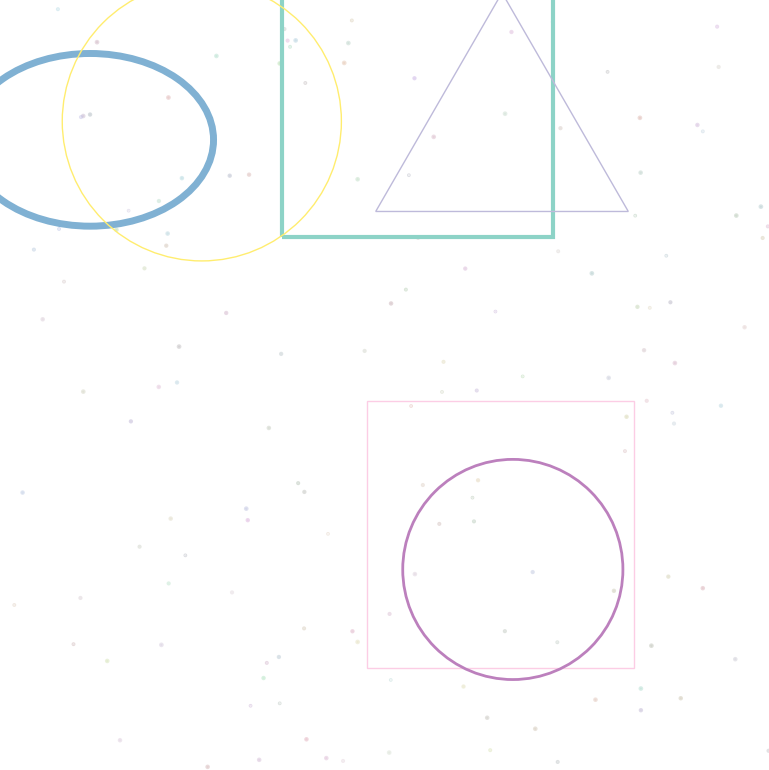[{"shape": "square", "thickness": 1.5, "radius": 0.88, "center": [0.542, 0.869]}, {"shape": "triangle", "thickness": 0.5, "radius": 0.95, "center": [0.652, 0.82]}, {"shape": "oval", "thickness": 2.5, "radius": 0.8, "center": [0.117, 0.818]}, {"shape": "square", "thickness": 0.5, "radius": 0.86, "center": [0.65, 0.306]}, {"shape": "circle", "thickness": 1, "radius": 0.71, "center": [0.666, 0.26]}, {"shape": "circle", "thickness": 0.5, "radius": 0.91, "center": [0.262, 0.842]}]